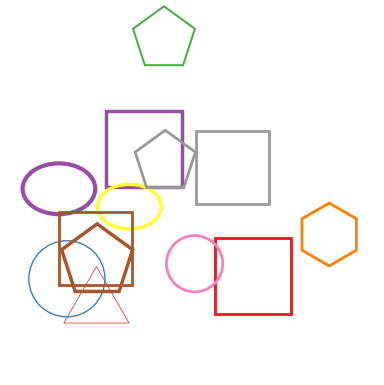[{"shape": "triangle", "thickness": 0.5, "radius": 0.49, "center": [0.25, 0.21]}, {"shape": "square", "thickness": 2, "radius": 0.49, "center": [0.657, 0.282]}, {"shape": "circle", "thickness": 1, "radius": 0.49, "center": [0.174, 0.276]}, {"shape": "pentagon", "thickness": 1.5, "radius": 0.42, "center": [0.426, 0.899]}, {"shape": "square", "thickness": 2.5, "radius": 0.49, "center": [0.374, 0.613]}, {"shape": "oval", "thickness": 3, "radius": 0.47, "center": [0.153, 0.51]}, {"shape": "hexagon", "thickness": 2, "radius": 0.41, "center": [0.855, 0.391]}, {"shape": "oval", "thickness": 2.5, "radius": 0.41, "center": [0.336, 0.463]}, {"shape": "square", "thickness": 2, "radius": 0.48, "center": [0.248, 0.355]}, {"shape": "pentagon", "thickness": 2.5, "radius": 0.48, "center": [0.252, 0.321]}, {"shape": "circle", "thickness": 2, "radius": 0.37, "center": [0.505, 0.315]}, {"shape": "pentagon", "thickness": 2, "radius": 0.41, "center": [0.429, 0.579]}, {"shape": "square", "thickness": 2, "radius": 0.47, "center": [0.603, 0.565]}]